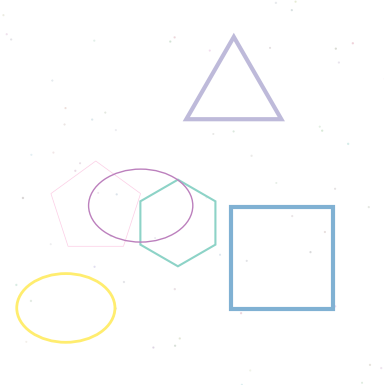[{"shape": "hexagon", "thickness": 1.5, "radius": 0.56, "center": [0.462, 0.421]}, {"shape": "triangle", "thickness": 3, "radius": 0.71, "center": [0.607, 0.762]}, {"shape": "square", "thickness": 3, "radius": 0.66, "center": [0.733, 0.329]}, {"shape": "pentagon", "thickness": 0.5, "radius": 0.61, "center": [0.249, 0.459]}, {"shape": "oval", "thickness": 1, "radius": 0.68, "center": [0.365, 0.466]}, {"shape": "oval", "thickness": 2, "radius": 0.64, "center": [0.171, 0.2]}]